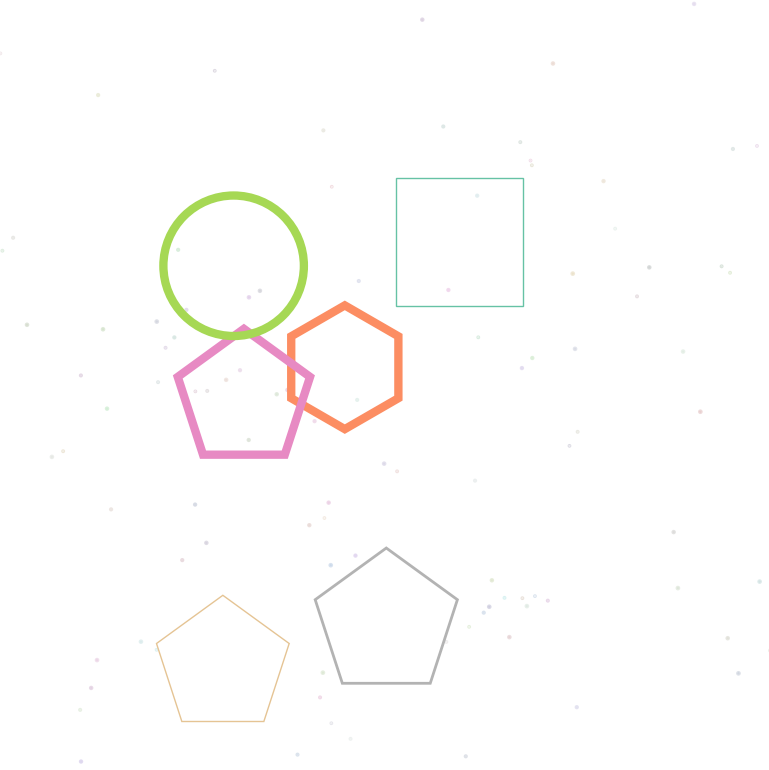[{"shape": "square", "thickness": 0.5, "radius": 0.41, "center": [0.597, 0.686]}, {"shape": "hexagon", "thickness": 3, "radius": 0.4, "center": [0.448, 0.523]}, {"shape": "pentagon", "thickness": 3, "radius": 0.45, "center": [0.317, 0.483]}, {"shape": "circle", "thickness": 3, "radius": 0.46, "center": [0.303, 0.655]}, {"shape": "pentagon", "thickness": 0.5, "radius": 0.45, "center": [0.289, 0.136]}, {"shape": "pentagon", "thickness": 1, "radius": 0.49, "center": [0.502, 0.191]}]